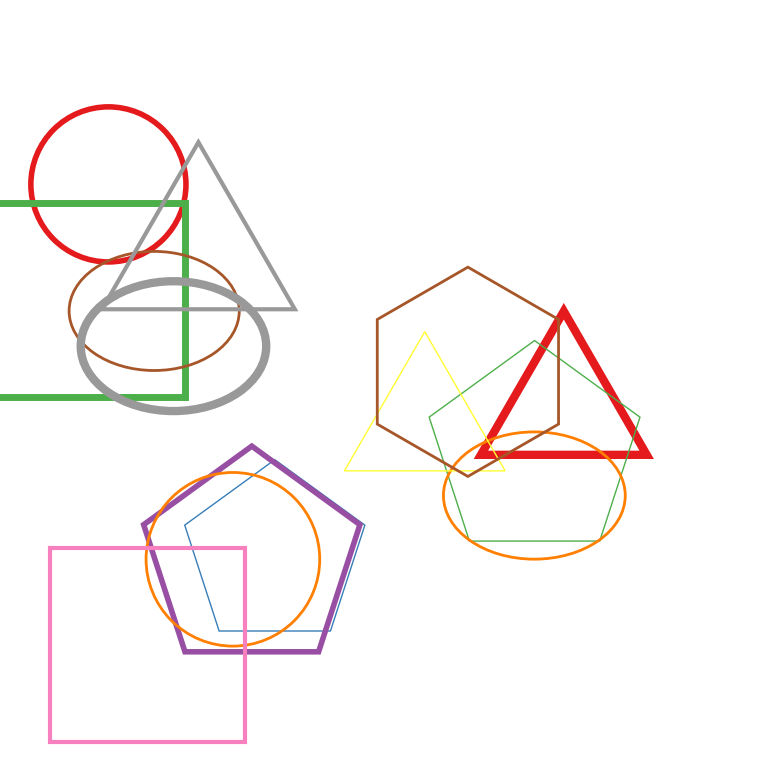[{"shape": "triangle", "thickness": 3, "radius": 0.62, "center": [0.732, 0.471]}, {"shape": "circle", "thickness": 2, "radius": 0.5, "center": [0.141, 0.761]}, {"shape": "pentagon", "thickness": 0.5, "radius": 0.61, "center": [0.357, 0.28]}, {"shape": "pentagon", "thickness": 0.5, "radius": 0.72, "center": [0.694, 0.414]}, {"shape": "square", "thickness": 2.5, "radius": 0.63, "center": [0.114, 0.61]}, {"shape": "pentagon", "thickness": 2, "radius": 0.74, "center": [0.327, 0.273]}, {"shape": "circle", "thickness": 1, "radius": 0.56, "center": [0.302, 0.274]}, {"shape": "oval", "thickness": 1, "radius": 0.59, "center": [0.694, 0.356]}, {"shape": "triangle", "thickness": 0.5, "radius": 0.6, "center": [0.552, 0.449]}, {"shape": "hexagon", "thickness": 1, "radius": 0.68, "center": [0.608, 0.517]}, {"shape": "oval", "thickness": 1, "radius": 0.55, "center": [0.2, 0.596]}, {"shape": "square", "thickness": 1.5, "radius": 0.63, "center": [0.191, 0.162]}, {"shape": "oval", "thickness": 3, "radius": 0.6, "center": [0.225, 0.55]}, {"shape": "triangle", "thickness": 1.5, "radius": 0.72, "center": [0.258, 0.671]}]